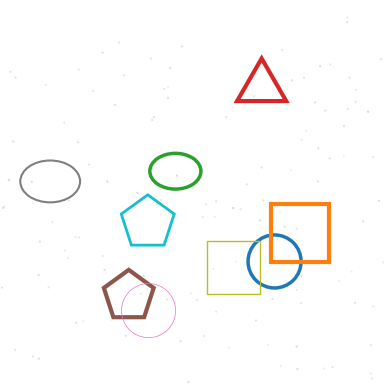[{"shape": "circle", "thickness": 2.5, "radius": 0.34, "center": [0.713, 0.321]}, {"shape": "square", "thickness": 3, "radius": 0.38, "center": [0.779, 0.396]}, {"shape": "oval", "thickness": 2.5, "radius": 0.33, "center": [0.456, 0.555]}, {"shape": "triangle", "thickness": 3, "radius": 0.37, "center": [0.68, 0.774]}, {"shape": "pentagon", "thickness": 3, "radius": 0.34, "center": [0.334, 0.231]}, {"shape": "circle", "thickness": 0.5, "radius": 0.35, "center": [0.386, 0.193]}, {"shape": "oval", "thickness": 1.5, "radius": 0.39, "center": [0.13, 0.529]}, {"shape": "square", "thickness": 1, "radius": 0.34, "center": [0.607, 0.305]}, {"shape": "pentagon", "thickness": 2, "radius": 0.36, "center": [0.384, 0.422]}]